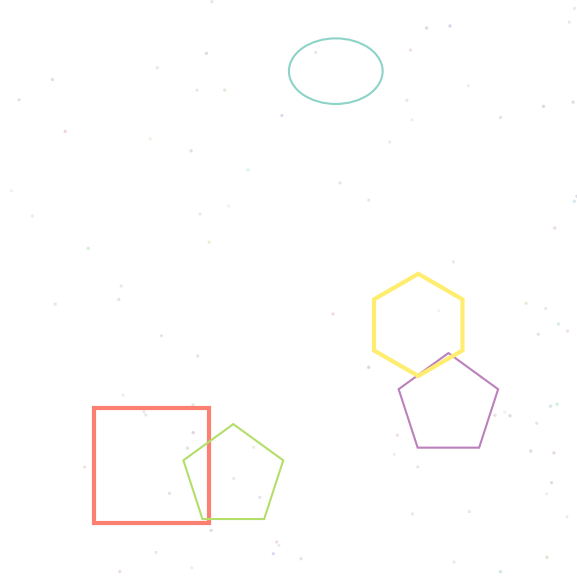[{"shape": "oval", "thickness": 1, "radius": 0.41, "center": [0.581, 0.876]}, {"shape": "square", "thickness": 2, "radius": 0.5, "center": [0.262, 0.194]}, {"shape": "pentagon", "thickness": 1, "radius": 0.45, "center": [0.404, 0.174]}, {"shape": "pentagon", "thickness": 1, "radius": 0.45, "center": [0.776, 0.297]}, {"shape": "hexagon", "thickness": 2, "radius": 0.44, "center": [0.724, 0.437]}]